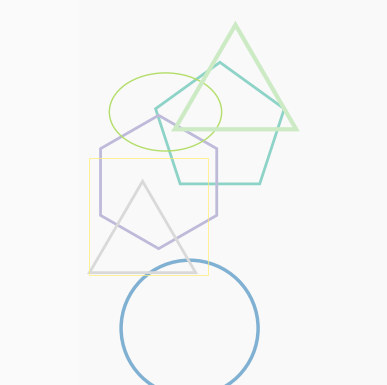[{"shape": "pentagon", "thickness": 2, "radius": 0.87, "center": [0.568, 0.664]}, {"shape": "hexagon", "thickness": 2, "radius": 0.87, "center": [0.409, 0.527]}, {"shape": "circle", "thickness": 2.5, "radius": 0.88, "center": [0.489, 0.147]}, {"shape": "oval", "thickness": 1, "radius": 0.72, "center": [0.427, 0.709]}, {"shape": "triangle", "thickness": 2, "radius": 0.79, "center": [0.368, 0.371]}, {"shape": "triangle", "thickness": 3, "radius": 0.9, "center": [0.608, 0.755]}, {"shape": "square", "thickness": 0.5, "radius": 0.76, "center": [0.383, 0.438]}]